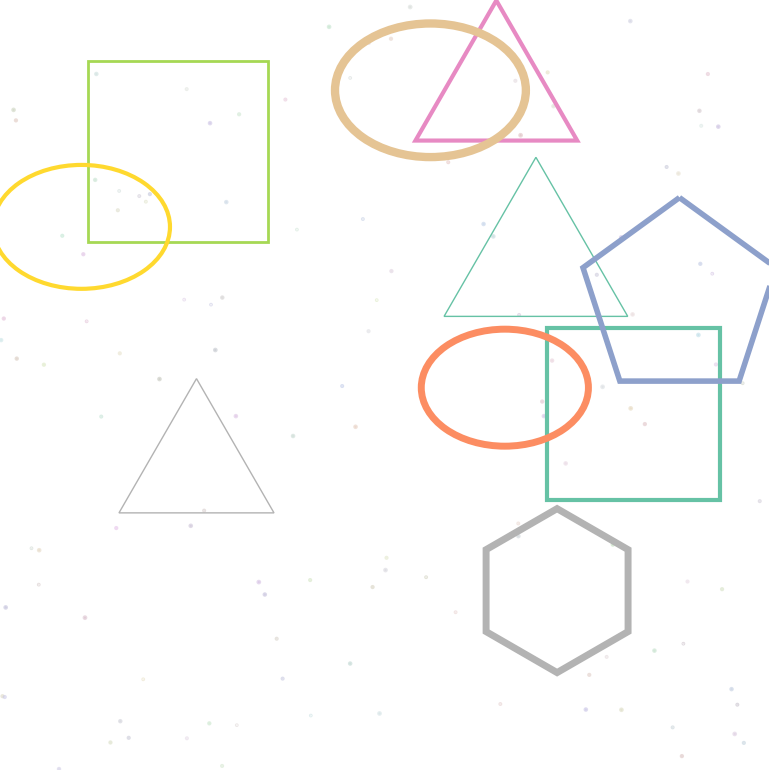[{"shape": "square", "thickness": 1.5, "radius": 0.56, "center": [0.823, 0.463]}, {"shape": "triangle", "thickness": 0.5, "radius": 0.69, "center": [0.696, 0.658]}, {"shape": "oval", "thickness": 2.5, "radius": 0.54, "center": [0.656, 0.497]}, {"shape": "pentagon", "thickness": 2, "radius": 0.66, "center": [0.882, 0.612]}, {"shape": "triangle", "thickness": 1.5, "radius": 0.61, "center": [0.645, 0.878]}, {"shape": "square", "thickness": 1, "radius": 0.58, "center": [0.232, 0.803]}, {"shape": "oval", "thickness": 1.5, "radius": 0.57, "center": [0.106, 0.705]}, {"shape": "oval", "thickness": 3, "radius": 0.62, "center": [0.559, 0.883]}, {"shape": "hexagon", "thickness": 2.5, "radius": 0.53, "center": [0.723, 0.233]}, {"shape": "triangle", "thickness": 0.5, "radius": 0.58, "center": [0.255, 0.392]}]